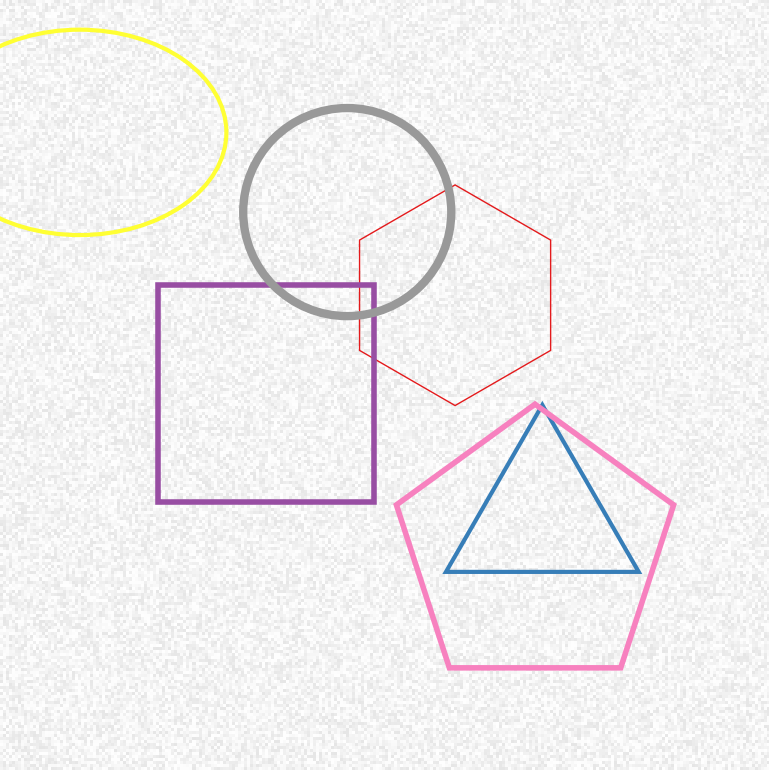[{"shape": "hexagon", "thickness": 0.5, "radius": 0.72, "center": [0.591, 0.617]}, {"shape": "triangle", "thickness": 1.5, "radius": 0.72, "center": [0.704, 0.33]}, {"shape": "square", "thickness": 2, "radius": 0.7, "center": [0.346, 0.489]}, {"shape": "oval", "thickness": 1.5, "radius": 0.95, "center": [0.103, 0.828]}, {"shape": "pentagon", "thickness": 2, "radius": 0.95, "center": [0.695, 0.286]}, {"shape": "circle", "thickness": 3, "radius": 0.68, "center": [0.451, 0.725]}]